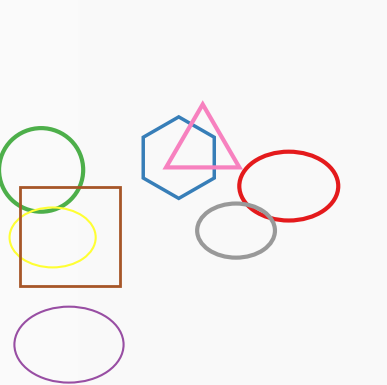[{"shape": "oval", "thickness": 3, "radius": 0.64, "center": [0.745, 0.517]}, {"shape": "hexagon", "thickness": 2.5, "radius": 0.53, "center": [0.461, 0.591]}, {"shape": "circle", "thickness": 3, "radius": 0.54, "center": [0.106, 0.559]}, {"shape": "oval", "thickness": 1.5, "radius": 0.7, "center": [0.178, 0.105]}, {"shape": "oval", "thickness": 1.5, "radius": 0.56, "center": [0.136, 0.383]}, {"shape": "square", "thickness": 2, "radius": 0.65, "center": [0.181, 0.385]}, {"shape": "triangle", "thickness": 3, "radius": 0.55, "center": [0.523, 0.62]}, {"shape": "oval", "thickness": 3, "radius": 0.5, "center": [0.609, 0.401]}]